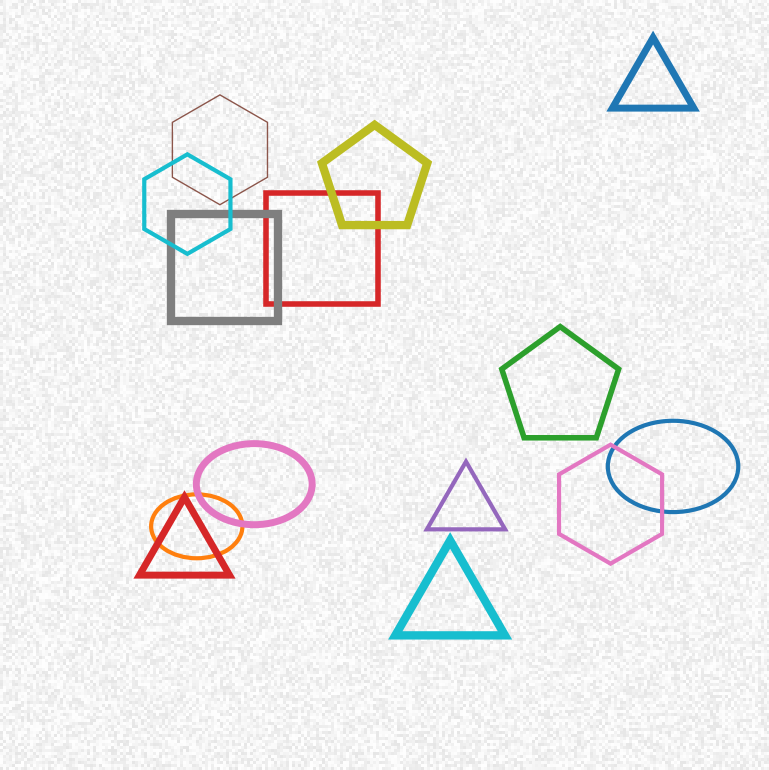[{"shape": "triangle", "thickness": 2.5, "radius": 0.31, "center": [0.848, 0.89]}, {"shape": "oval", "thickness": 1.5, "radius": 0.42, "center": [0.874, 0.394]}, {"shape": "oval", "thickness": 1.5, "radius": 0.3, "center": [0.256, 0.316]}, {"shape": "pentagon", "thickness": 2, "radius": 0.4, "center": [0.728, 0.496]}, {"shape": "square", "thickness": 2, "radius": 0.36, "center": [0.418, 0.677]}, {"shape": "triangle", "thickness": 2.5, "radius": 0.34, "center": [0.24, 0.287]}, {"shape": "triangle", "thickness": 1.5, "radius": 0.29, "center": [0.605, 0.342]}, {"shape": "hexagon", "thickness": 0.5, "radius": 0.36, "center": [0.286, 0.805]}, {"shape": "hexagon", "thickness": 1.5, "radius": 0.39, "center": [0.793, 0.345]}, {"shape": "oval", "thickness": 2.5, "radius": 0.38, "center": [0.33, 0.371]}, {"shape": "square", "thickness": 3, "radius": 0.35, "center": [0.292, 0.653]}, {"shape": "pentagon", "thickness": 3, "radius": 0.36, "center": [0.487, 0.766]}, {"shape": "triangle", "thickness": 3, "radius": 0.41, "center": [0.585, 0.216]}, {"shape": "hexagon", "thickness": 1.5, "radius": 0.32, "center": [0.243, 0.735]}]